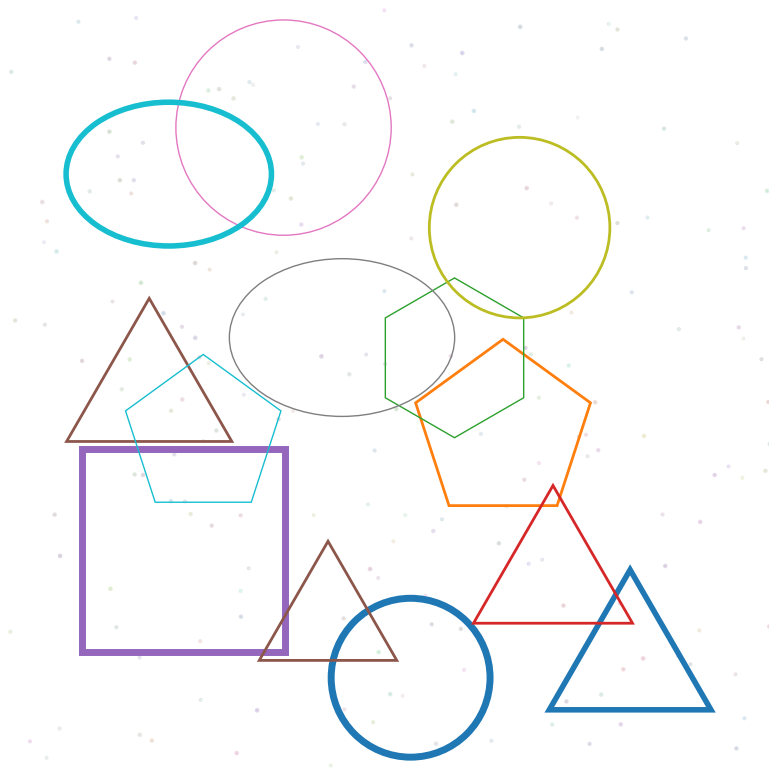[{"shape": "triangle", "thickness": 2, "radius": 0.61, "center": [0.818, 0.139]}, {"shape": "circle", "thickness": 2.5, "radius": 0.52, "center": [0.533, 0.12]}, {"shape": "pentagon", "thickness": 1, "radius": 0.6, "center": [0.653, 0.44]}, {"shape": "hexagon", "thickness": 0.5, "radius": 0.52, "center": [0.59, 0.535]}, {"shape": "triangle", "thickness": 1, "radius": 0.6, "center": [0.718, 0.25]}, {"shape": "square", "thickness": 2.5, "radius": 0.66, "center": [0.238, 0.286]}, {"shape": "triangle", "thickness": 1, "radius": 0.52, "center": [0.426, 0.194]}, {"shape": "triangle", "thickness": 1, "radius": 0.62, "center": [0.194, 0.489]}, {"shape": "circle", "thickness": 0.5, "radius": 0.7, "center": [0.368, 0.834]}, {"shape": "oval", "thickness": 0.5, "radius": 0.73, "center": [0.444, 0.562]}, {"shape": "circle", "thickness": 1, "radius": 0.59, "center": [0.675, 0.704]}, {"shape": "pentagon", "thickness": 0.5, "radius": 0.53, "center": [0.264, 0.434]}, {"shape": "oval", "thickness": 2, "radius": 0.67, "center": [0.219, 0.774]}]